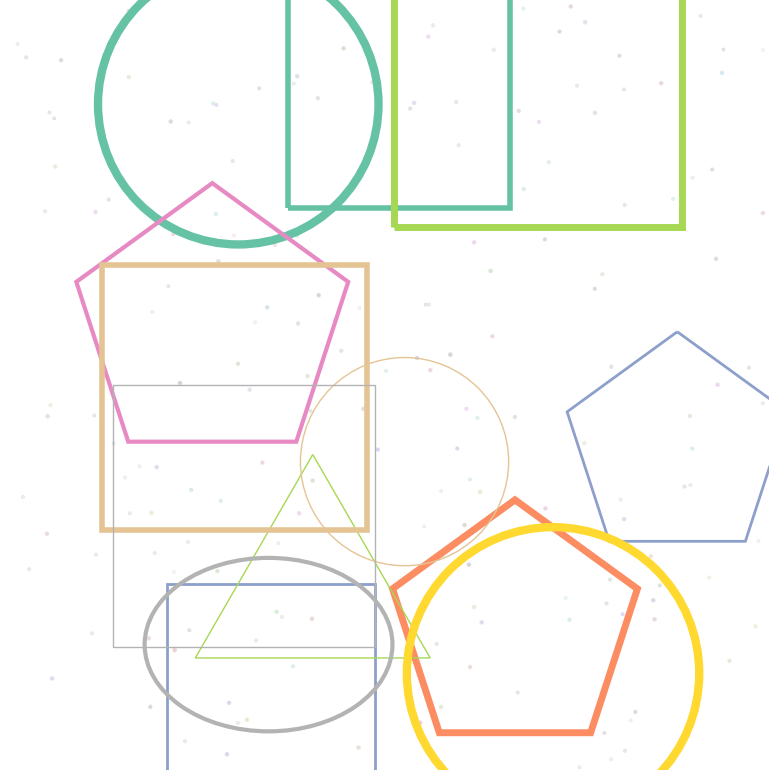[{"shape": "square", "thickness": 2, "radius": 0.72, "center": [0.518, 0.874]}, {"shape": "circle", "thickness": 3, "radius": 0.91, "center": [0.309, 0.865]}, {"shape": "pentagon", "thickness": 2.5, "radius": 0.84, "center": [0.669, 0.184]}, {"shape": "pentagon", "thickness": 1, "radius": 0.75, "center": [0.88, 0.419]}, {"shape": "square", "thickness": 1, "radius": 0.68, "center": [0.352, 0.106]}, {"shape": "pentagon", "thickness": 1.5, "radius": 0.93, "center": [0.276, 0.577]}, {"shape": "triangle", "thickness": 0.5, "radius": 0.88, "center": [0.406, 0.234]}, {"shape": "square", "thickness": 2.5, "radius": 0.93, "center": [0.699, 0.892]}, {"shape": "circle", "thickness": 3, "radius": 0.95, "center": [0.718, 0.126]}, {"shape": "square", "thickness": 2, "radius": 0.86, "center": [0.304, 0.483]}, {"shape": "circle", "thickness": 0.5, "radius": 0.68, "center": [0.525, 0.4]}, {"shape": "square", "thickness": 0.5, "radius": 0.85, "center": [0.316, 0.33]}, {"shape": "oval", "thickness": 1.5, "radius": 0.8, "center": [0.349, 0.163]}]